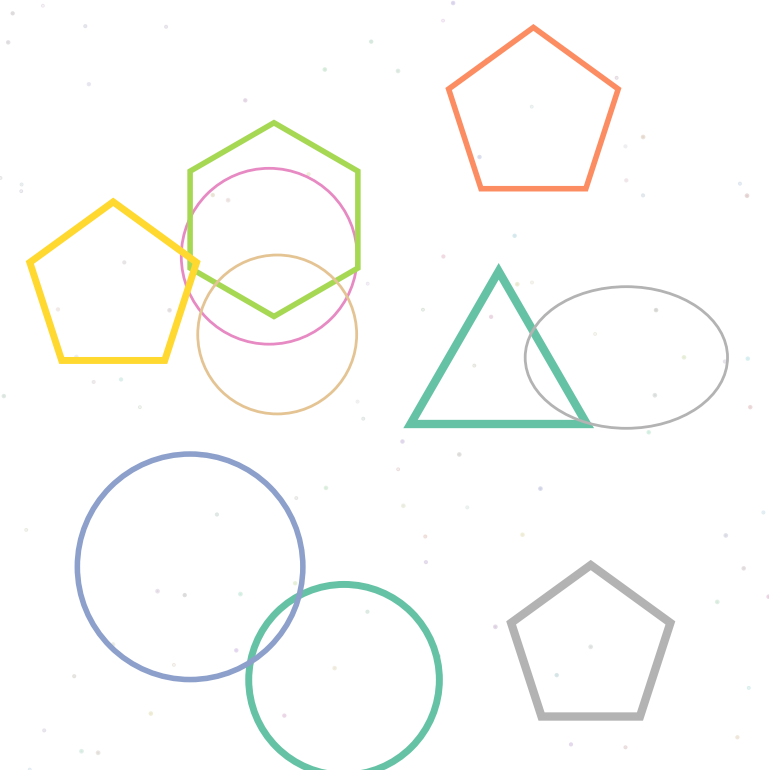[{"shape": "triangle", "thickness": 3, "radius": 0.66, "center": [0.648, 0.515]}, {"shape": "circle", "thickness": 2.5, "radius": 0.62, "center": [0.447, 0.117]}, {"shape": "pentagon", "thickness": 2, "radius": 0.58, "center": [0.693, 0.849]}, {"shape": "circle", "thickness": 2, "radius": 0.73, "center": [0.247, 0.264]}, {"shape": "circle", "thickness": 1, "radius": 0.57, "center": [0.35, 0.667]}, {"shape": "hexagon", "thickness": 2, "radius": 0.63, "center": [0.356, 0.715]}, {"shape": "pentagon", "thickness": 2.5, "radius": 0.57, "center": [0.147, 0.624]}, {"shape": "circle", "thickness": 1, "radius": 0.52, "center": [0.36, 0.566]}, {"shape": "pentagon", "thickness": 3, "radius": 0.54, "center": [0.767, 0.157]}, {"shape": "oval", "thickness": 1, "radius": 0.66, "center": [0.813, 0.536]}]